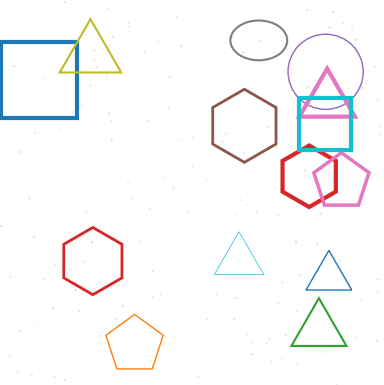[{"shape": "triangle", "thickness": 1, "radius": 0.34, "center": [0.854, 0.281]}, {"shape": "square", "thickness": 3, "radius": 0.49, "center": [0.1, 0.792]}, {"shape": "pentagon", "thickness": 1, "radius": 0.39, "center": [0.35, 0.105]}, {"shape": "triangle", "thickness": 1.5, "radius": 0.41, "center": [0.828, 0.143]}, {"shape": "hexagon", "thickness": 2, "radius": 0.44, "center": [0.241, 0.322]}, {"shape": "hexagon", "thickness": 3, "radius": 0.4, "center": [0.803, 0.542]}, {"shape": "circle", "thickness": 1, "radius": 0.49, "center": [0.846, 0.814]}, {"shape": "hexagon", "thickness": 2, "radius": 0.47, "center": [0.635, 0.673]}, {"shape": "pentagon", "thickness": 2.5, "radius": 0.38, "center": [0.887, 0.528]}, {"shape": "triangle", "thickness": 3, "radius": 0.42, "center": [0.85, 0.739]}, {"shape": "oval", "thickness": 1.5, "radius": 0.37, "center": [0.672, 0.895]}, {"shape": "triangle", "thickness": 1.5, "radius": 0.46, "center": [0.235, 0.858]}, {"shape": "triangle", "thickness": 0.5, "radius": 0.37, "center": [0.621, 0.324]}, {"shape": "square", "thickness": 3, "radius": 0.34, "center": [0.844, 0.678]}]